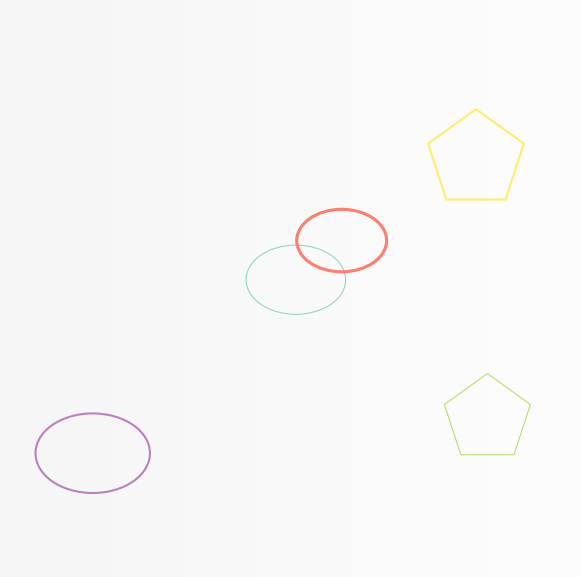[{"shape": "oval", "thickness": 0.5, "radius": 0.43, "center": [0.509, 0.515]}, {"shape": "oval", "thickness": 1.5, "radius": 0.39, "center": [0.588, 0.583]}, {"shape": "pentagon", "thickness": 0.5, "radius": 0.39, "center": [0.839, 0.275]}, {"shape": "oval", "thickness": 1, "radius": 0.49, "center": [0.16, 0.214]}, {"shape": "pentagon", "thickness": 1, "radius": 0.43, "center": [0.819, 0.724]}]